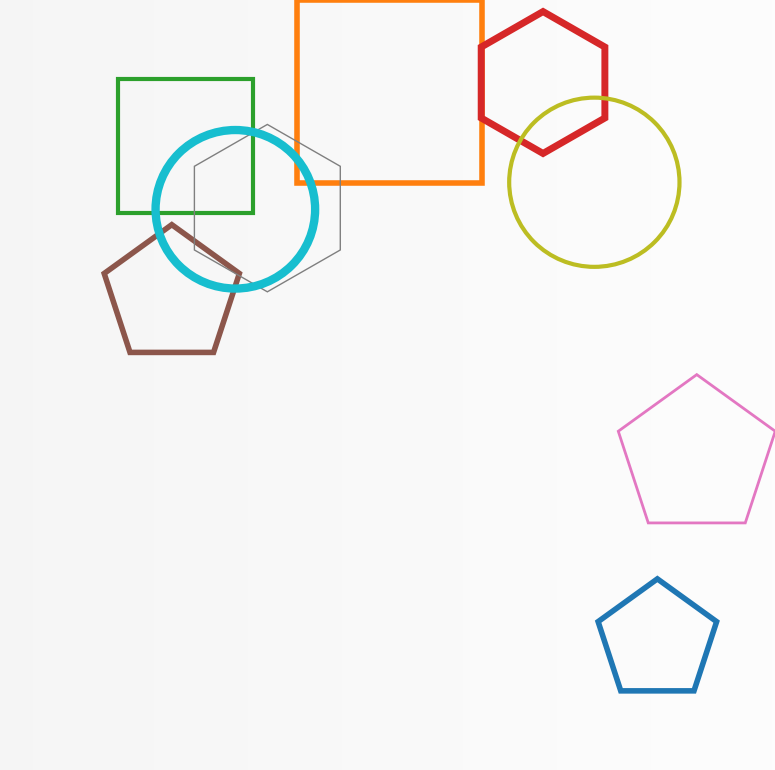[{"shape": "pentagon", "thickness": 2, "radius": 0.4, "center": [0.848, 0.168]}, {"shape": "square", "thickness": 2, "radius": 0.59, "center": [0.503, 0.881]}, {"shape": "square", "thickness": 1.5, "radius": 0.43, "center": [0.24, 0.811]}, {"shape": "hexagon", "thickness": 2.5, "radius": 0.46, "center": [0.701, 0.893]}, {"shape": "pentagon", "thickness": 2, "radius": 0.46, "center": [0.222, 0.617]}, {"shape": "pentagon", "thickness": 1, "radius": 0.53, "center": [0.899, 0.407]}, {"shape": "hexagon", "thickness": 0.5, "radius": 0.54, "center": [0.345, 0.73]}, {"shape": "circle", "thickness": 1.5, "radius": 0.55, "center": [0.767, 0.763]}, {"shape": "circle", "thickness": 3, "radius": 0.51, "center": [0.304, 0.728]}]